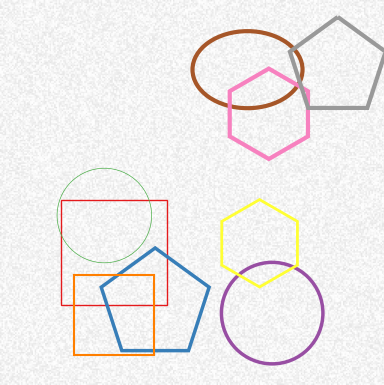[{"shape": "square", "thickness": 1, "radius": 0.68, "center": [0.296, 0.345]}, {"shape": "pentagon", "thickness": 2.5, "radius": 0.74, "center": [0.403, 0.209]}, {"shape": "circle", "thickness": 0.5, "radius": 0.61, "center": [0.271, 0.44]}, {"shape": "circle", "thickness": 2.5, "radius": 0.66, "center": [0.707, 0.187]}, {"shape": "square", "thickness": 1.5, "radius": 0.52, "center": [0.296, 0.181]}, {"shape": "hexagon", "thickness": 2, "radius": 0.57, "center": [0.674, 0.368]}, {"shape": "oval", "thickness": 3, "radius": 0.71, "center": [0.643, 0.819]}, {"shape": "hexagon", "thickness": 3, "radius": 0.59, "center": [0.698, 0.704]}, {"shape": "pentagon", "thickness": 3, "radius": 0.65, "center": [0.877, 0.825]}]